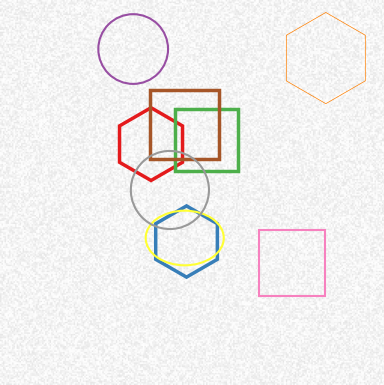[{"shape": "hexagon", "thickness": 2.5, "radius": 0.47, "center": [0.392, 0.626]}, {"shape": "hexagon", "thickness": 2.5, "radius": 0.46, "center": [0.485, 0.373]}, {"shape": "square", "thickness": 2.5, "radius": 0.41, "center": [0.537, 0.636]}, {"shape": "circle", "thickness": 1.5, "radius": 0.45, "center": [0.346, 0.873]}, {"shape": "hexagon", "thickness": 0.5, "radius": 0.59, "center": [0.846, 0.849]}, {"shape": "oval", "thickness": 1.5, "radius": 0.51, "center": [0.48, 0.382]}, {"shape": "square", "thickness": 2.5, "radius": 0.45, "center": [0.479, 0.676]}, {"shape": "square", "thickness": 1.5, "radius": 0.43, "center": [0.758, 0.318]}, {"shape": "circle", "thickness": 1.5, "radius": 0.51, "center": [0.441, 0.507]}]